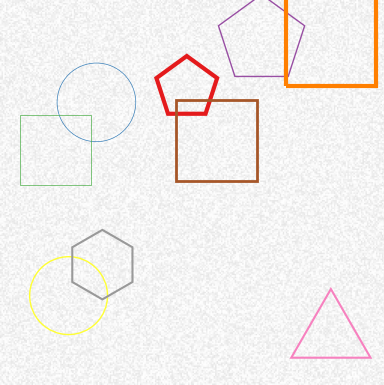[{"shape": "pentagon", "thickness": 3, "radius": 0.41, "center": [0.485, 0.772]}, {"shape": "circle", "thickness": 0.5, "radius": 0.51, "center": [0.25, 0.734]}, {"shape": "square", "thickness": 0.5, "radius": 0.46, "center": [0.144, 0.611]}, {"shape": "pentagon", "thickness": 1, "radius": 0.59, "center": [0.679, 0.897]}, {"shape": "square", "thickness": 3, "radius": 0.58, "center": [0.86, 0.891]}, {"shape": "circle", "thickness": 1, "radius": 0.51, "center": [0.178, 0.232]}, {"shape": "square", "thickness": 2, "radius": 0.53, "center": [0.562, 0.636]}, {"shape": "triangle", "thickness": 1.5, "radius": 0.59, "center": [0.859, 0.13]}, {"shape": "hexagon", "thickness": 1.5, "radius": 0.45, "center": [0.266, 0.313]}]